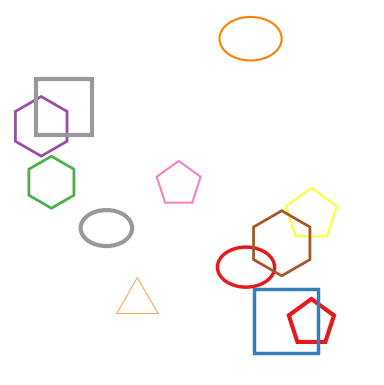[{"shape": "pentagon", "thickness": 3, "radius": 0.31, "center": [0.809, 0.162]}, {"shape": "oval", "thickness": 2.5, "radius": 0.37, "center": [0.639, 0.306]}, {"shape": "square", "thickness": 2.5, "radius": 0.41, "center": [0.743, 0.166]}, {"shape": "hexagon", "thickness": 2, "radius": 0.34, "center": [0.134, 0.527]}, {"shape": "hexagon", "thickness": 2, "radius": 0.39, "center": [0.107, 0.672]}, {"shape": "triangle", "thickness": 0.5, "radius": 0.31, "center": [0.357, 0.217]}, {"shape": "oval", "thickness": 1.5, "radius": 0.4, "center": [0.651, 0.899]}, {"shape": "pentagon", "thickness": 1.5, "radius": 0.35, "center": [0.809, 0.443]}, {"shape": "hexagon", "thickness": 2, "radius": 0.42, "center": [0.732, 0.368]}, {"shape": "pentagon", "thickness": 1.5, "radius": 0.3, "center": [0.464, 0.522]}, {"shape": "oval", "thickness": 3, "radius": 0.33, "center": [0.276, 0.408]}, {"shape": "square", "thickness": 3, "radius": 0.37, "center": [0.166, 0.722]}]